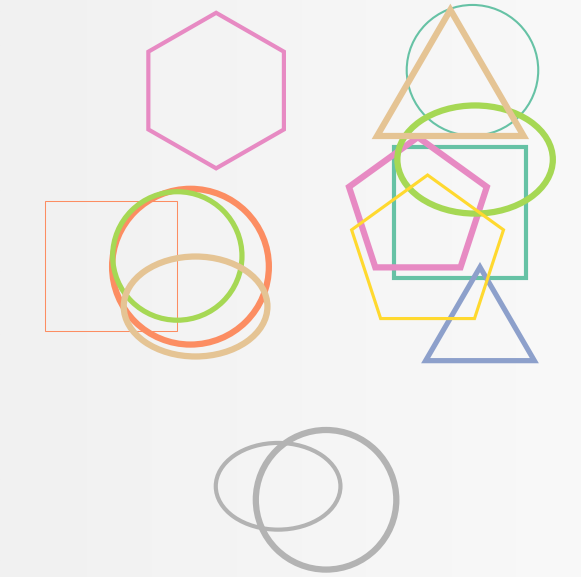[{"shape": "circle", "thickness": 1, "radius": 0.57, "center": [0.813, 0.877]}, {"shape": "square", "thickness": 2, "radius": 0.57, "center": [0.791, 0.631]}, {"shape": "circle", "thickness": 3, "radius": 0.67, "center": [0.328, 0.537]}, {"shape": "square", "thickness": 0.5, "radius": 0.57, "center": [0.191, 0.538]}, {"shape": "triangle", "thickness": 2.5, "radius": 0.54, "center": [0.826, 0.429]}, {"shape": "pentagon", "thickness": 3, "radius": 0.62, "center": [0.719, 0.637]}, {"shape": "hexagon", "thickness": 2, "radius": 0.67, "center": [0.372, 0.842]}, {"shape": "circle", "thickness": 2.5, "radius": 0.56, "center": [0.305, 0.556]}, {"shape": "oval", "thickness": 3, "radius": 0.67, "center": [0.817, 0.723]}, {"shape": "pentagon", "thickness": 1.5, "radius": 0.69, "center": [0.736, 0.559]}, {"shape": "oval", "thickness": 3, "radius": 0.62, "center": [0.336, 0.468]}, {"shape": "triangle", "thickness": 3, "radius": 0.73, "center": [0.775, 0.836]}, {"shape": "oval", "thickness": 2, "radius": 0.54, "center": [0.478, 0.157]}, {"shape": "circle", "thickness": 3, "radius": 0.6, "center": [0.561, 0.134]}]